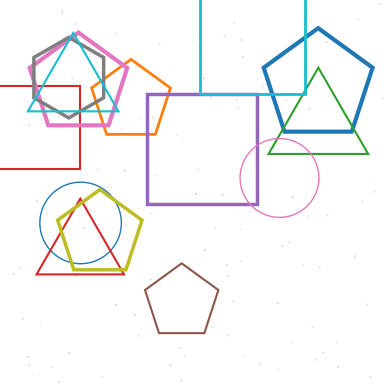[{"shape": "pentagon", "thickness": 3, "radius": 0.74, "center": [0.826, 0.778]}, {"shape": "circle", "thickness": 1, "radius": 0.53, "center": [0.209, 0.421]}, {"shape": "pentagon", "thickness": 2, "radius": 0.54, "center": [0.34, 0.738]}, {"shape": "triangle", "thickness": 1.5, "radius": 0.75, "center": [0.827, 0.675]}, {"shape": "triangle", "thickness": 1.5, "radius": 0.66, "center": [0.209, 0.353]}, {"shape": "square", "thickness": 1.5, "radius": 0.54, "center": [0.1, 0.669]}, {"shape": "square", "thickness": 2.5, "radius": 0.71, "center": [0.524, 0.614]}, {"shape": "pentagon", "thickness": 1.5, "radius": 0.5, "center": [0.472, 0.216]}, {"shape": "pentagon", "thickness": 3, "radius": 0.67, "center": [0.204, 0.782]}, {"shape": "circle", "thickness": 1, "radius": 0.51, "center": [0.726, 0.538]}, {"shape": "hexagon", "thickness": 2.5, "radius": 0.52, "center": [0.179, 0.798]}, {"shape": "pentagon", "thickness": 2.5, "radius": 0.58, "center": [0.259, 0.392]}, {"shape": "triangle", "thickness": 1.5, "radius": 0.68, "center": [0.19, 0.779]}, {"shape": "square", "thickness": 2, "radius": 0.68, "center": [0.657, 0.893]}]